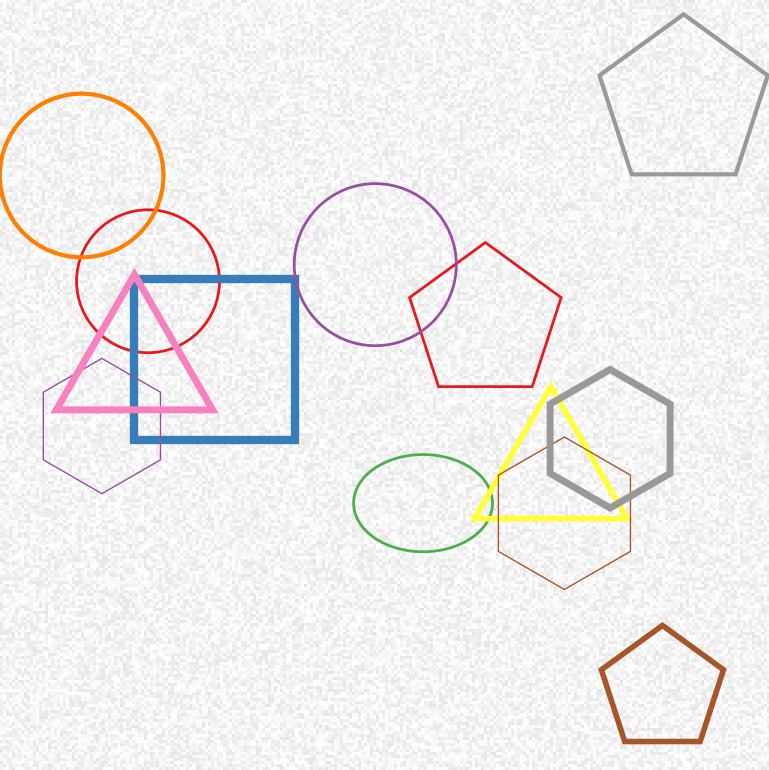[{"shape": "circle", "thickness": 1, "radius": 0.46, "center": [0.192, 0.635]}, {"shape": "pentagon", "thickness": 1, "radius": 0.52, "center": [0.63, 0.582]}, {"shape": "square", "thickness": 3, "radius": 0.52, "center": [0.278, 0.533]}, {"shape": "oval", "thickness": 1, "radius": 0.45, "center": [0.549, 0.347]}, {"shape": "hexagon", "thickness": 0.5, "radius": 0.44, "center": [0.132, 0.447]}, {"shape": "circle", "thickness": 1, "radius": 0.53, "center": [0.487, 0.656]}, {"shape": "circle", "thickness": 1.5, "radius": 0.53, "center": [0.106, 0.772]}, {"shape": "triangle", "thickness": 2, "radius": 0.57, "center": [0.715, 0.384]}, {"shape": "hexagon", "thickness": 0.5, "radius": 0.5, "center": [0.733, 0.333]}, {"shape": "pentagon", "thickness": 2, "radius": 0.42, "center": [0.86, 0.104]}, {"shape": "triangle", "thickness": 2.5, "radius": 0.59, "center": [0.175, 0.526]}, {"shape": "hexagon", "thickness": 2.5, "radius": 0.45, "center": [0.792, 0.43]}, {"shape": "pentagon", "thickness": 1.5, "radius": 0.57, "center": [0.888, 0.867]}]